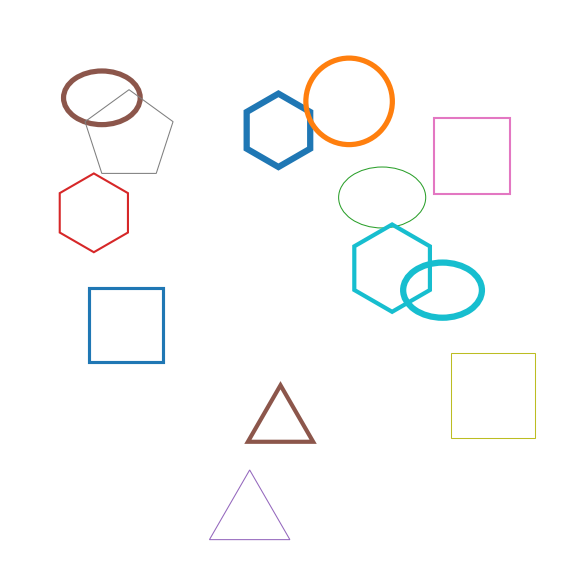[{"shape": "square", "thickness": 1.5, "radius": 0.32, "center": [0.218, 0.436]}, {"shape": "hexagon", "thickness": 3, "radius": 0.32, "center": [0.482, 0.773]}, {"shape": "circle", "thickness": 2.5, "radius": 0.37, "center": [0.605, 0.824]}, {"shape": "oval", "thickness": 0.5, "radius": 0.38, "center": [0.662, 0.657]}, {"shape": "hexagon", "thickness": 1, "radius": 0.34, "center": [0.162, 0.631]}, {"shape": "triangle", "thickness": 0.5, "radius": 0.4, "center": [0.432, 0.105]}, {"shape": "oval", "thickness": 2.5, "radius": 0.33, "center": [0.176, 0.83]}, {"shape": "triangle", "thickness": 2, "radius": 0.33, "center": [0.486, 0.267]}, {"shape": "square", "thickness": 1, "radius": 0.33, "center": [0.817, 0.729]}, {"shape": "pentagon", "thickness": 0.5, "radius": 0.4, "center": [0.223, 0.764]}, {"shape": "square", "thickness": 0.5, "radius": 0.37, "center": [0.854, 0.315]}, {"shape": "oval", "thickness": 3, "radius": 0.34, "center": [0.766, 0.497]}, {"shape": "hexagon", "thickness": 2, "radius": 0.38, "center": [0.679, 0.535]}]